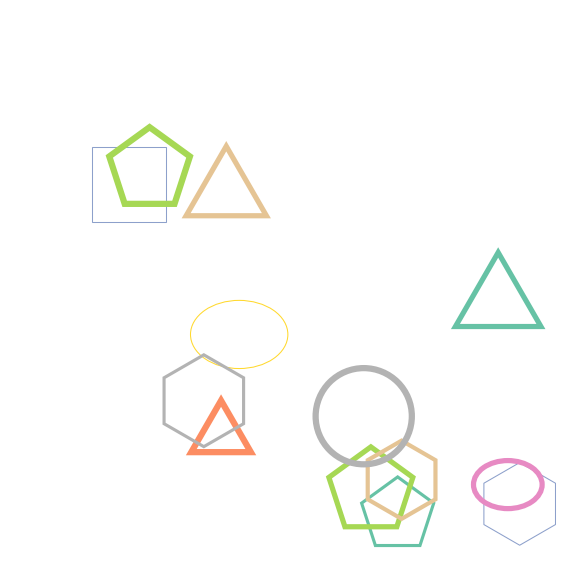[{"shape": "triangle", "thickness": 2.5, "radius": 0.43, "center": [0.863, 0.476]}, {"shape": "pentagon", "thickness": 1.5, "radius": 0.33, "center": [0.689, 0.108]}, {"shape": "triangle", "thickness": 3, "radius": 0.3, "center": [0.383, 0.246]}, {"shape": "square", "thickness": 0.5, "radius": 0.32, "center": [0.223, 0.68]}, {"shape": "hexagon", "thickness": 0.5, "radius": 0.36, "center": [0.9, 0.127]}, {"shape": "oval", "thickness": 2.5, "radius": 0.3, "center": [0.879, 0.16]}, {"shape": "pentagon", "thickness": 2.5, "radius": 0.38, "center": [0.642, 0.149]}, {"shape": "pentagon", "thickness": 3, "radius": 0.37, "center": [0.259, 0.706]}, {"shape": "oval", "thickness": 0.5, "radius": 0.42, "center": [0.414, 0.42]}, {"shape": "triangle", "thickness": 2.5, "radius": 0.4, "center": [0.392, 0.666]}, {"shape": "hexagon", "thickness": 2, "radius": 0.34, "center": [0.695, 0.168]}, {"shape": "circle", "thickness": 3, "radius": 0.42, "center": [0.63, 0.278]}, {"shape": "hexagon", "thickness": 1.5, "radius": 0.4, "center": [0.353, 0.305]}]